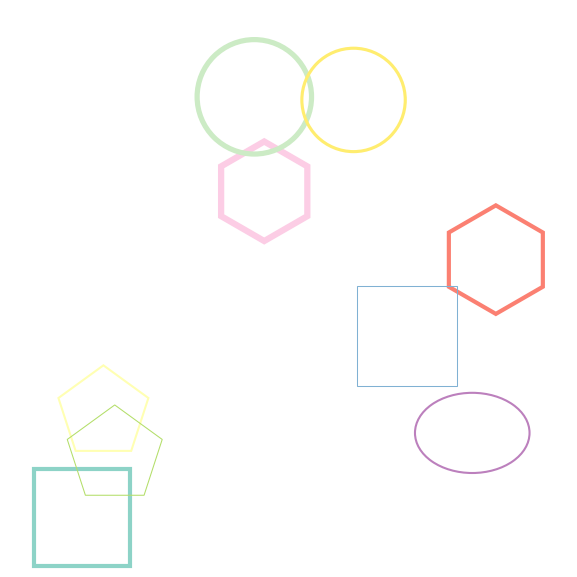[{"shape": "square", "thickness": 2, "radius": 0.42, "center": [0.142, 0.103]}, {"shape": "pentagon", "thickness": 1, "radius": 0.41, "center": [0.179, 0.285]}, {"shape": "hexagon", "thickness": 2, "radius": 0.47, "center": [0.859, 0.55]}, {"shape": "square", "thickness": 0.5, "radius": 0.43, "center": [0.705, 0.418]}, {"shape": "pentagon", "thickness": 0.5, "radius": 0.43, "center": [0.199, 0.211]}, {"shape": "hexagon", "thickness": 3, "radius": 0.43, "center": [0.458, 0.668]}, {"shape": "oval", "thickness": 1, "radius": 0.5, "center": [0.818, 0.25]}, {"shape": "circle", "thickness": 2.5, "radius": 0.5, "center": [0.44, 0.831]}, {"shape": "circle", "thickness": 1.5, "radius": 0.45, "center": [0.612, 0.826]}]